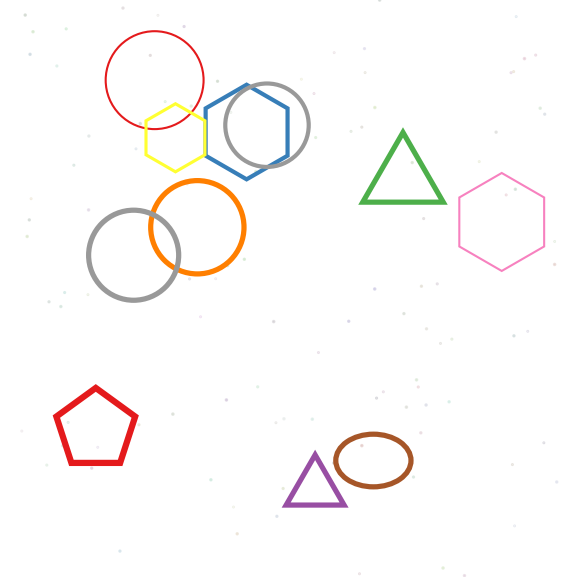[{"shape": "circle", "thickness": 1, "radius": 0.42, "center": [0.268, 0.86]}, {"shape": "pentagon", "thickness": 3, "radius": 0.36, "center": [0.166, 0.256]}, {"shape": "hexagon", "thickness": 2, "radius": 0.41, "center": [0.427, 0.771]}, {"shape": "triangle", "thickness": 2.5, "radius": 0.4, "center": [0.698, 0.689]}, {"shape": "triangle", "thickness": 2.5, "radius": 0.29, "center": [0.546, 0.154]}, {"shape": "circle", "thickness": 2.5, "radius": 0.4, "center": [0.342, 0.606]}, {"shape": "hexagon", "thickness": 1.5, "radius": 0.29, "center": [0.304, 0.761]}, {"shape": "oval", "thickness": 2.5, "radius": 0.33, "center": [0.647, 0.202]}, {"shape": "hexagon", "thickness": 1, "radius": 0.42, "center": [0.869, 0.615]}, {"shape": "circle", "thickness": 2.5, "radius": 0.39, "center": [0.231, 0.557]}, {"shape": "circle", "thickness": 2, "radius": 0.36, "center": [0.462, 0.782]}]